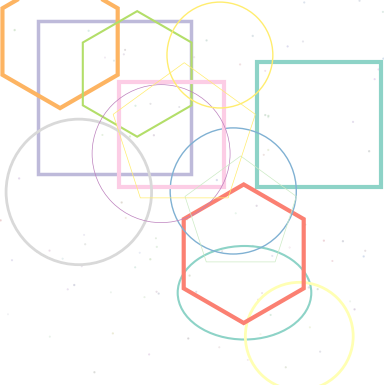[{"shape": "square", "thickness": 3, "radius": 0.81, "center": [0.828, 0.677]}, {"shape": "oval", "thickness": 1.5, "radius": 0.87, "center": [0.635, 0.24]}, {"shape": "circle", "thickness": 2, "radius": 0.7, "center": [0.777, 0.127]}, {"shape": "square", "thickness": 2.5, "radius": 0.99, "center": [0.298, 0.747]}, {"shape": "hexagon", "thickness": 3, "radius": 0.9, "center": [0.633, 0.341]}, {"shape": "circle", "thickness": 1, "radius": 0.82, "center": [0.606, 0.504]}, {"shape": "hexagon", "thickness": 3, "radius": 0.86, "center": [0.156, 0.892]}, {"shape": "hexagon", "thickness": 1.5, "radius": 0.82, "center": [0.356, 0.808]}, {"shape": "square", "thickness": 3, "radius": 0.68, "center": [0.446, 0.651]}, {"shape": "circle", "thickness": 2, "radius": 0.94, "center": [0.205, 0.502]}, {"shape": "circle", "thickness": 0.5, "radius": 0.9, "center": [0.418, 0.601]}, {"shape": "pentagon", "thickness": 0.5, "radius": 0.76, "center": [0.625, 0.443]}, {"shape": "pentagon", "thickness": 0.5, "radius": 0.97, "center": [0.479, 0.643]}, {"shape": "circle", "thickness": 1, "radius": 0.69, "center": [0.571, 0.857]}]